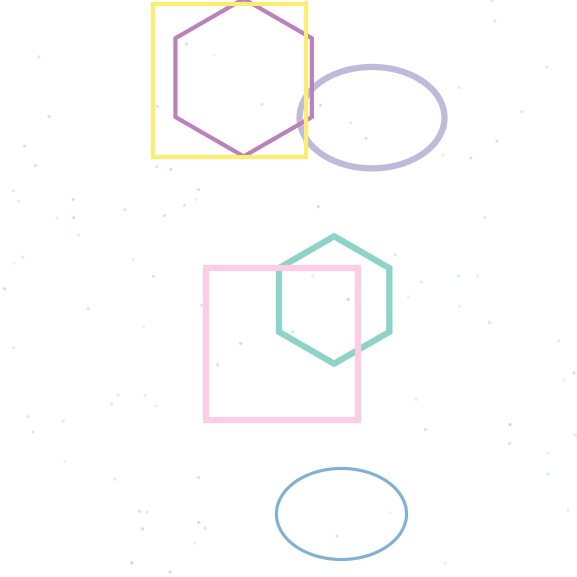[{"shape": "hexagon", "thickness": 3, "radius": 0.55, "center": [0.579, 0.48]}, {"shape": "oval", "thickness": 3, "radius": 0.63, "center": [0.644, 0.795]}, {"shape": "oval", "thickness": 1.5, "radius": 0.56, "center": [0.591, 0.109]}, {"shape": "square", "thickness": 3, "radius": 0.66, "center": [0.488, 0.403]}, {"shape": "hexagon", "thickness": 2, "radius": 0.68, "center": [0.422, 0.865]}, {"shape": "square", "thickness": 2, "radius": 0.66, "center": [0.398, 0.859]}]